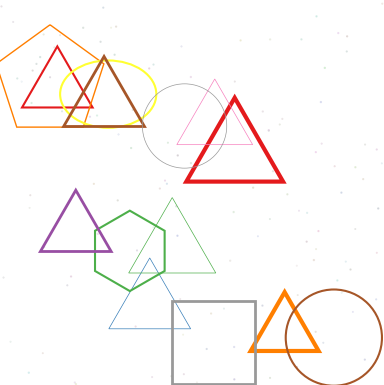[{"shape": "triangle", "thickness": 3, "radius": 0.73, "center": [0.61, 0.601]}, {"shape": "triangle", "thickness": 1.5, "radius": 0.53, "center": [0.149, 0.774]}, {"shape": "triangle", "thickness": 0.5, "radius": 0.61, "center": [0.389, 0.207]}, {"shape": "triangle", "thickness": 0.5, "radius": 0.65, "center": [0.447, 0.356]}, {"shape": "hexagon", "thickness": 1.5, "radius": 0.52, "center": [0.337, 0.348]}, {"shape": "triangle", "thickness": 2, "radius": 0.53, "center": [0.197, 0.4]}, {"shape": "pentagon", "thickness": 1, "radius": 0.73, "center": [0.13, 0.789]}, {"shape": "triangle", "thickness": 3, "radius": 0.51, "center": [0.739, 0.139]}, {"shape": "oval", "thickness": 1.5, "radius": 0.62, "center": [0.281, 0.755]}, {"shape": "circle", "thickness": 1.5, "radius": 0.62, "center": [0.867, 0.123]}, {"shape": "triangle", "thickness": 2, "radius": 0.61, "center": [0.27, 0.732]}, {"shape": "triangle", "thickness": 0.5, "radius": 0.57, "center": [0.558, 0.681]}, {"shape": "square", "thickness": 2, "radius": 0.54, "center": [0.554, 0.109]}, {"shape": "circle", "thickness": 0.5, "radius": 0.55, "center": [0.479, 0.673]}]